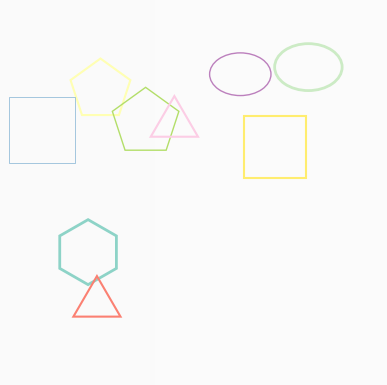[{"shape": "hexagon", "thickness": 2, "radius": 0.42, "center": [0.227, 0.345]}, {"shape": "pentagon", "thickness": 1.5, "radius": 0.41, "center": [0.259, 0.767]}, {"shape": "triangle", "thickness": 1.5, "radius": 0.35, "center": [0.25, 0.213]}, {"shape": "square", "thickness": 0.5, "radius": 0.43, "center": [0.109, 0.662]}, {"shape": "pentagon", "thickness": 1, "radius": 0.45, "center": [0.376, 0.683]}, {"shape": "triangle", "thickness": 1.5, "radius": 0.35, "center": [0.45, 0.68]}, {"shape": "oval", "thickness": 1, "radius": 0.4, "center": [0.62, 0.807]}, {"shape": "oval", "thickness": 2, "radius": 0.44, "center": [0.796, 0.826]}, {"shape": "square", "thickness": 1.5, "radius": 0.4, "center": [0.711, 0.619]}]